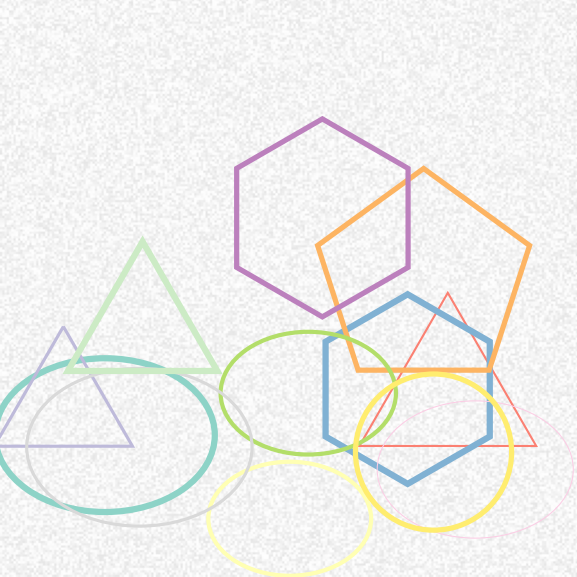[{"shape": "oval", "thickness": 3, "radius": 0.95, "center": [0.182, 0.246]}, {"shape": "oval", "thickness": 2, "radius": 0.7, "center": [0.502, 0.101]}, {"shape": "triangle", "thickness": 1.5, "radius": 0.69, "center": [0.11, 0.296]}, {"shape": "triangle", "thickness": 1, "radius": 0.88, "center": [0.775, 0.315]}, {"shape": "hexagon", "thickness": 3, "radius": 0.82, "center": [0.706, 0.325]}, {"shape": "pentagon", "thickness": 2.5, "radius": 0.97, "center": [0.734, 0.514]}, {"shape": "oval", "thickness": 2, "radius": 0.76, "center": [0.534, 0.318]}, {"shape": "oval", "thickness": 0.5, "radius": 0.85, "center": [0.823, 0.186]}, {"shape": "oval", "thickness": 1.5, "radius": 0.98, "center": [0.241, 0.225]}, {"shape": "hexagon", "thickness": 2.5, "radius": 0.86, "center": [0.558, 0.622]}, {"shape": "triangle", "thickness": 3, "radius": 0.75, "center": [0.247, 0.431]}, {"shape": "circle", "thickness": 2.5, "radius": 0.68, "center": [0.751, 0.216]}]